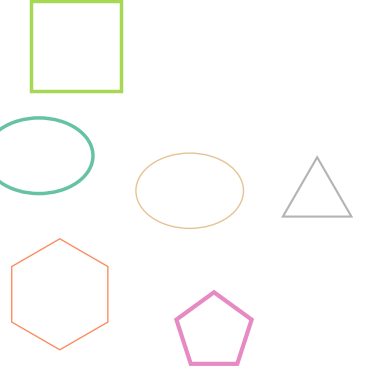[{"shape": "oval", "thickness": 2.5, "radius": 0.7, "center": [0.101, 0.595]}, {"shape": "hexagon", "thickness": 1, "radius": 0.72, "center": [0.155, 0.236]}, {"shape": "pentagon", "thickness": 3, "radius": 0.51, "center": [0.556, 0.138]}, {"shape": "square", "thickness": 2.5, "radius": 0.58, "center": [0.197, 0.88]}, {"shape": "oval", "thickness": 1, "radius": 0.7, "center": [0.493, 0.505]}, {"shape": "triangle", "thickness": 1.5, "radius": 0.51, "center": [0.824, 0.489]}]